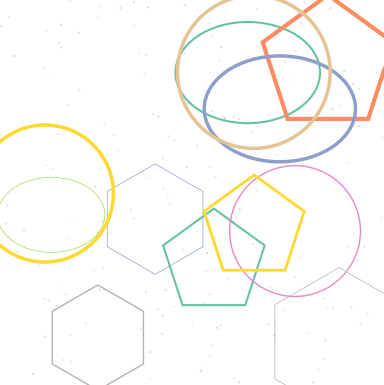[{"shape": "pentagon", "thickness": 1.5, "radius": 0.69, "center": [0.556, 0.32]}, {"shape": "oval", "thickness": 1.5, "radius": 0.94, "center": [0.643, 0.811]}, {"shape": "pentagon", "thickness": 3, "radius": 0.89, "center": [0.852, 0.835]}, {"shape": "hexagon", "thickness": 0.5, "radius": 0.72, "center": [0.403, 0.431]}, {"shape": "oval", "thickness": 2.5, "radius": 0.98, "center": [0.727, 0.717]}, {"shape": "circle", "thickness": 1, "radius": 0.85, "center": [0.766, 0.4]}, {"shape": "oval", "thickness": 0.5, "radius": 0.7, "center": [0.133, 0.442]}, {"shape": "circle", "thickness": 2.5, "radius": 0.89, "center": [0.117, 0.497]}, {"shape": "pentagon", "thickness": 2, "radius": 0.68, "center": [0.66, 0.409]}, {"shape": "circle", "thickness": 2.5, "radius": 0.99, "center": [0.659, 0.813]}, {"shape": "hexagon", "thickness": 0.5, "radius": 0.96, "center": [0.881, 0.112]}, {"shape": "hexagon", "thickness": 1, "radius": 0.68, "center": [0.254, 0.123]}]